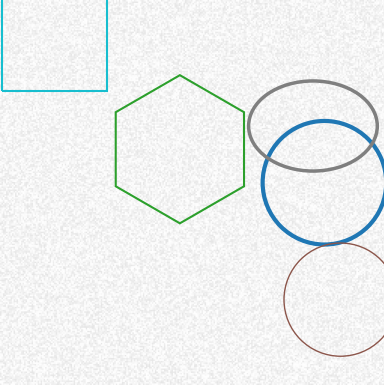[{"shape": "circle", "thickness": 3, "radius": 0.8, "center": [0.843, 0.525]}, {"shape": "hexagon", "thickness": 1.5, "radius": 0.96, "center": [0.467, 0.612]}, {"shape": "circle", "thickness": 1, "radius": 0.74, "center": [0.885, 0.222]}, {"shape": "oval", "thickness": 2.5, "radius": 0.84, "center": [0.813, 0.673]}, {"shape": "square", "thickness": 1.5, "radius": 0.68, "center": [0.142, 0.899]}]